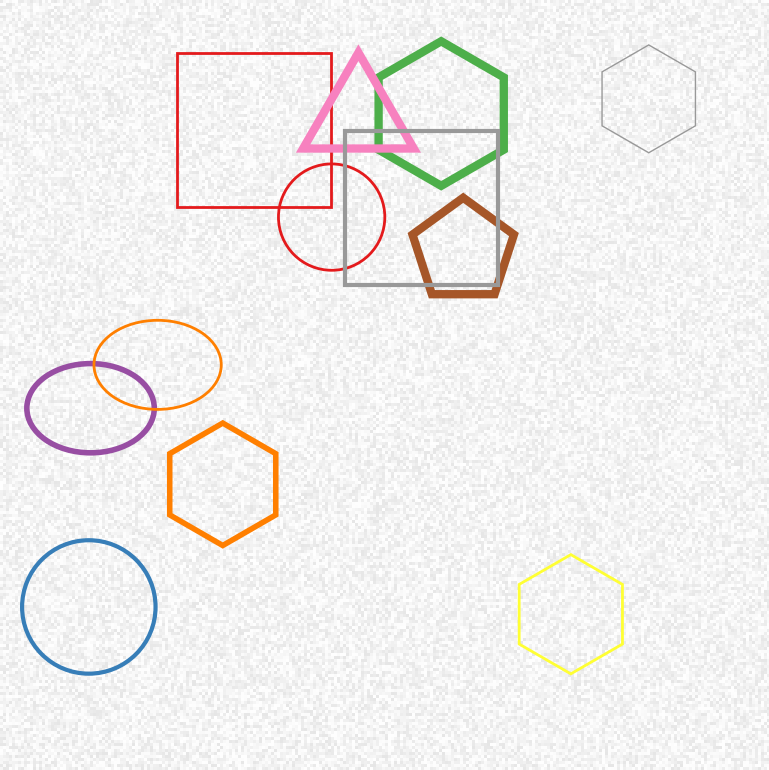[{"shape": "circle", "thickness": 1, "radius": 0.35, "center": [0.431, 0.718]}, {"shape": "square", "thickness": 1, "radius": 0.5, "center": [0.33, 0.831]}, {"shape": "circle", "thickness": 1.5, "radius": 0.43, "center": [0.115, 0.212]}, {"shape": "hexagon", "thickness": 3, "radius": 0.47, "center": [0.573, 0.853]}, {"shape": "oval", "thickness": 2, "radius": 0.41, "center": [0.118, 0.47]}, {"shape": "hexagon", "thickness": 2, "radius": 0.4, "center": [0.289, 0.371]}, {"shape": "oval", "thickness": 1, "radius": 0.41, "center": [0.205, 0.526]}, {"shape": "hexagon", "thickness": 1, "radius": 0.39, "center": [0.741, 0.202]}, {"shape": "pentagon", "thickness": 3, "radius": 0.35, "center": [0.602, 0.674]}, {"shape": "triangle", "thickness": 3, "radius": 0.41, "center": [0.465, 0.849]}, {"shape": "square", "thickness": 1.5, "radius": 0.5, "center": [0.547, 0.73]}, {"shape": "hexagon", "thickness": 0.5, "radius": 0.35, "center": [0.843, 0.872]}]